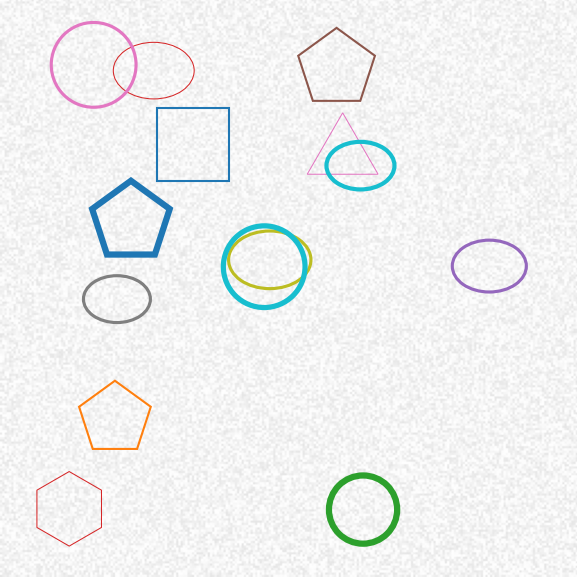[{"shape": "pentagon", "thickness": 3, "radius": 0.35, "center": [0.227, 0.615]}, {"shape": "square", "thickness": 1, "radius": 0.31, "center": [0.335, 0.749]}, {"shape": "pentagon", "thickness": 1, "radius": 0.33, "center": [0.199, 0.275]}, {"shape": "circle", "thickness": 3, "radius": 0.3, "center": [0.629, 0.117]}, {"shape": "hexagon", "thickness": 0.5, "radius": 0.32, "center": [0.12, 0.118]}, {"shape": "oval", "thickness": 0.5, "radius": 0.35, "center": [0.266, 0.877]}, {"shape": "oval", "thickness": 1.5, "radius": 0.32, "center": [0.847, 0.538]}, {"shape": "pentagon", "thickness": 1, "radius": 0.35, "center": [0.583, 0.881]}, {"shape": "triangle", "thickness": 0.5, "radius": 0.35, "center": [0.593, 0.733]}, {"shape": "circle", "thickness": 1.5, "radius": 0.37, "center": [0.162, 0.887]}, {"shape": "oval", "thickness": 1.5, "radius": 0.29, "center": [0.202, 0.481]}, {"shape": "oval", "thickness": 1.5, "radius": 0.36, "center": [0.467, 0.549]}, {"shape": "circle", "thickness": 2.5, "radius": 0.35, "center": [0.457, 0.537]}, {"shape": "oval", "thickness": 2, "radius": 0.29, "center": [0.624, 0.712]}]